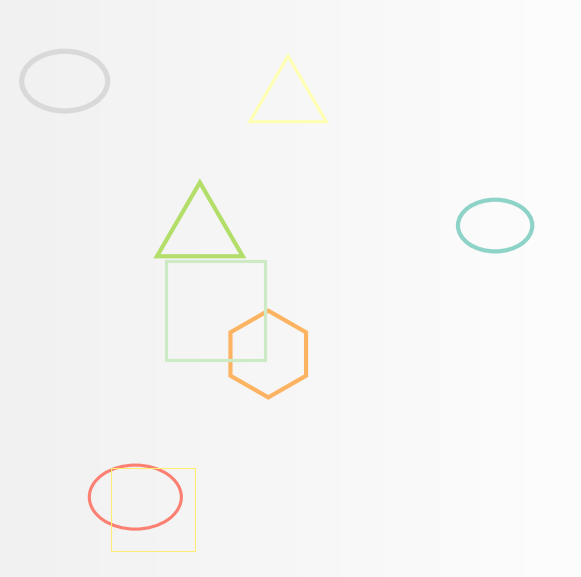[{"shape": "oval", "thickness": 2, "radius": 0.32, "center": [0.852, 0.609]}, {"shape": "triangle", "thickness": 1.5, "radius": 0.38, "center": [0.496, 0.826]}, {"shape": "oval", "thickness": 1.5, "radius": 0.4, "center": [0.233, 0.138]}, {"shape": "hexagon", "thickness": 2, "radius": 0.38, "center": [0.462, 0.386]}, {"shape": "triangle", "thickness": 2, "radius": 0.43, "center": [0.344, 0.598]}, {"shape": "oval", "thickness": 2.5, "radius": 0.37, "center": [0.111, 0.859]}, {"shape": "square", "thickness": 1.5, "radius": 0.43, "center": [0.371, 0.462]}, {"shape": "square", "thickness": 0.5, "radius": 0.36, "center": [0.263, 0.116]}]